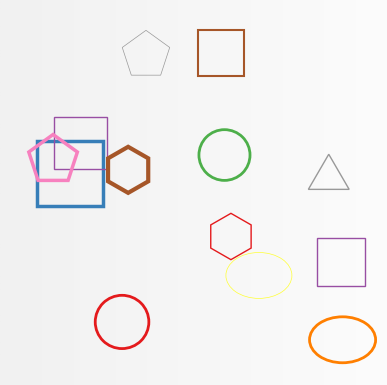[{"shape": "hexagon", "thickness": 1, "radius": 0.3, "center": [0.596, 0.386]}, {"shape": "circle", "thickness": 2, "radius": 0.35, "center": [0.315, 0.164]}, {"shape": "square", "thickness": 2.5, "radius": 0.43, "center": [0.182, 0.55]}, {"shape": "circle", "thickness": 2, "radius": 0.33, "center": [0.579, 0.597]}, {"shape": "square", "thickness": 1, "radius": 0.31, "center": [0.88, 0.321]}, {"shape": "square", "thickness": 1, "radius": 0.34, "center": [0.208, 0.629]}, {"shape": "oval", "thickness": 2, "radius": 0.43, "center": [0.884, 0.117]}, {"shape": "oval", "thickness": 0.5, "radius": 0.43, "center": [0.668, 0.285]}, {"shape": "square", "thickness": 1.5, "radius": 0.3, "center": [0.571, 0.862]}, {"shape": "hexagon", "thickness": 3, "radius": 0.3, "center": [0.331, 0.559]}, {"shape": "pentagon", "thickness": 2.5, "radius": 0.33, "center": [0.137, 0.585]}, {"shape": "pentagon", "thickness": 0.5, "radius": 0.32, "center": [0.377, 0.857]}, {"shape": "triangle", "thickness": 1, "radius": 0.3, "center": [0.848, 0.539]}]